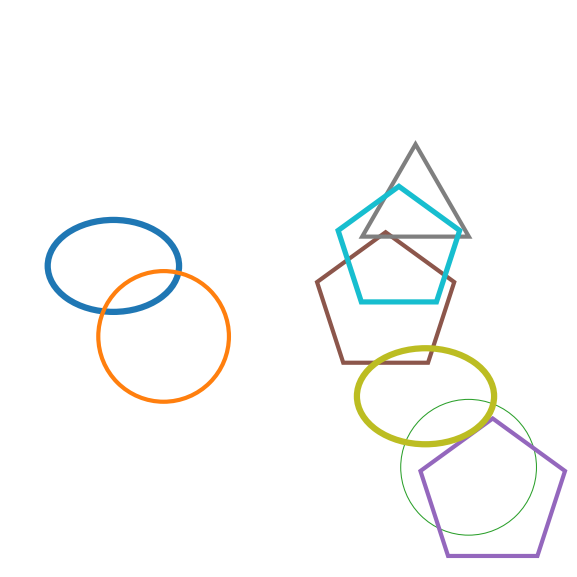[{"shape": "oval", "thickness": 3, "radius": 0.57, "center": [0.196, 0.539]}, {"shape": "circle", "thickness": 2, "radius": 0.57, "center": [0.283, 0.417]}, {"shape": "circle", "thickness": 0.5, "radius": 0.59, "center": [0.811, 0.19]}, {"shape": "pentagon", "thickness": 2, "radius": 0.66, "center": [0.853, 0.143]}, {"shape": "pentagon", "thickness": 2, "radius": 0.62, "center": [0.668, 0.472]}, {"shape": "triangle", "thickness": 2, "radius": 0.53, "center": [0.72, 0.643]}, {"shape": "oval", "thickness": 3, "radius": 0.59, "center": [0.737, 0.313]}, {"shape": "pentagon", "thickness": 2.5, "radius": 0.55, "center": [0.691, 0.566]}]